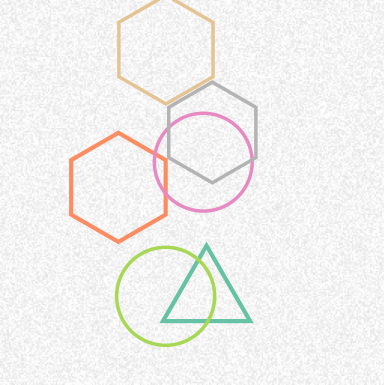[{"shape": "triangle", "thickness": 3, "radius": 0.65, "center": [0.536, 0.231]}, {"shape": "hexagon", "thickness": 3, "radius": 0.71, "center": [0.308, 0.513]}, {"shape": "circle", "thickness": 2.5, "radius": 0.64, "center": [0.528, 0.579]}, {"shape": "circle", "thickness": 2.5, "radius": 0.64, "center": [0.43, 0.23]}, {"shape": "hexagon", "thickness": 2.5, "radius": 0.71, "center": [0.431, 0.871]}, {"shape": "hexagon", "thickness": 2.5, "radius": 0.65, "center": [0.551, 0.656]}]